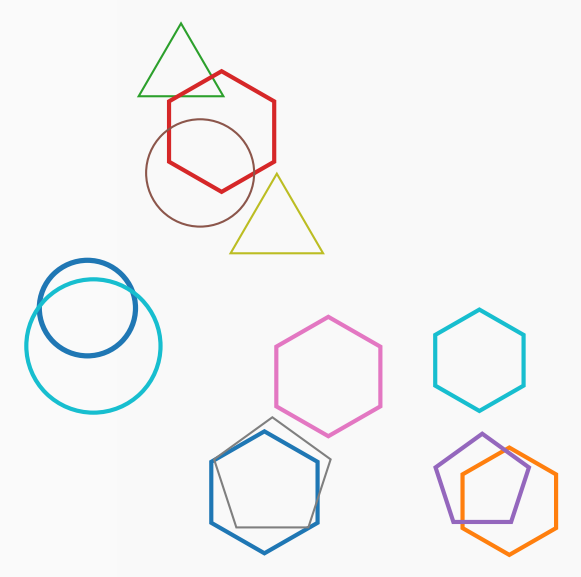[{"shape": "hexagon", "thickness": 2, "radius": 0.53, "center": [0.455, 0.147]}, {"shape": "circle", "thickness": 2.5, "radius": 0.41, "center": [0.15, 0.466]}, {"shape": "hexagon", "thickness": 2, "radius": 0.46, "center": [0.876, 0.131]}, {"shape": "triangle", "thickness": 1, "radius": 0.42, "center": [0.311, 0.875]}, {"shape": "hexagon", "thickness": 2, "radius": 0.52, "center": [0.381, 0.771]}, {"shape": "pentagon", "thickness": 2, "radius": 0.42, "center": [0.83, 0.164]}, {"shape": "circle", "thickness": 1, "radius": 0.46, "center": [0.344, 0.7]}, {"shape": "hexagon", "thickness": 2, "radius": 0.52, "center": [0.565, 0.347]}, {"shape": "pentagon", "thickness": 1, "radius": 0.53, "center": [0.469, 0.171]}, {"shape": "triangle", "thickness": 1, "radius": 0.46, "center": [0.476, 0.606]}, {"shape": "hexagon", "thickness": 2, "radius": 0.44, "center": [0.825, 0.375]}, {"shape": "circle", "thickness": 2, "radius": 0.58, "center": [0.161, 0.4]}]